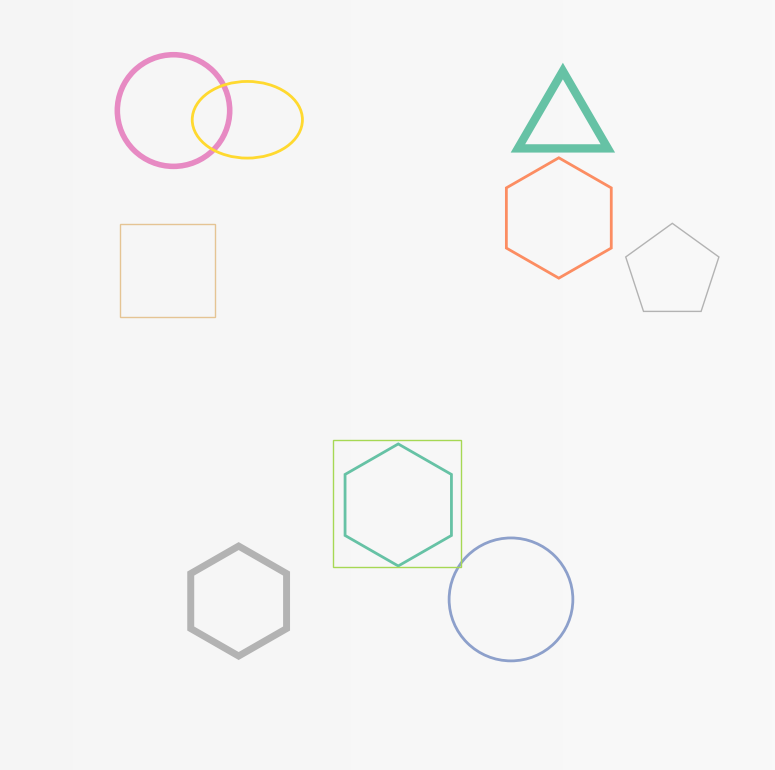[{"shape": "hexagon", "thickness": 1, "radius": 0.4, "center": [0.514, 0.344]}, {"shape": "triangle", "thickness": 3, "radius": 0.34, "center": [0.726, 0.841]}, {"shape": "hexagon", "thickness": 1, "radius": 0.39, "center": [0.721, 0.717]}, {"shape": "circle", "thickness": 1, "radius": 0.4, "center": [0.659, 0.222]}, {"shape": "circle", "thickness": 2, "radius": 0.36, "center": [0.224, 0.856]}, {"shape": "square", "thickness": 0.5, "radius": 0.41, "center": [0.513, 0.347]}, {"shape": "oval", "thickness": 1, "radius": 0.36, "center": [0.319, 0.844]}, {"shape": "square", "thickness": 0.5, "radius": 0.3, "center": [0.216, 0.648]}, {"shape": "pentagon", "thickness": 0.5, "radius": 0.32, "center": [0.867, 0.647]}, {"shape": "hexagon", "thickness": 2.5, "radius": 0.36, "center": [0.308, 0.219]}]